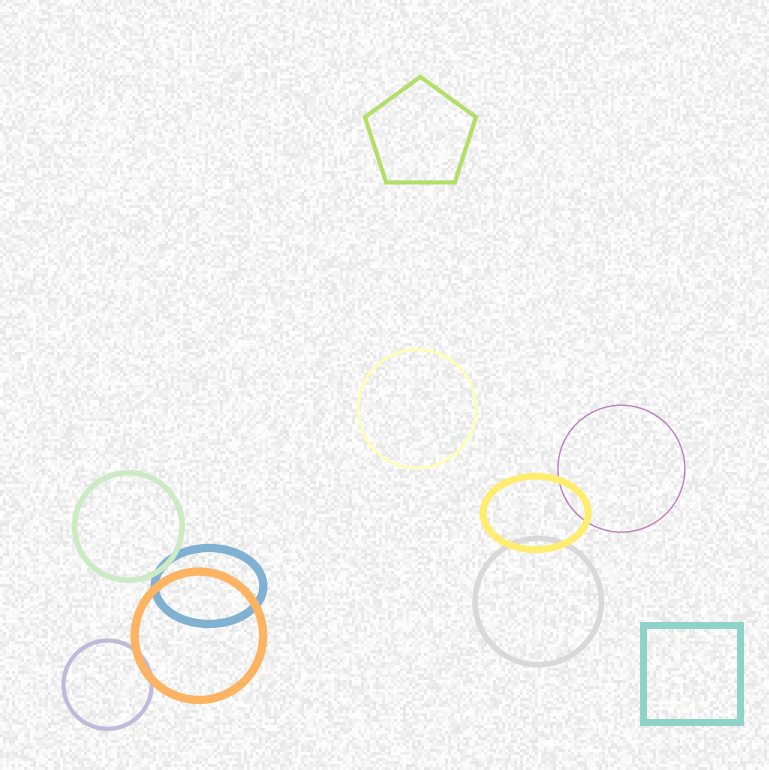[{"shape": "square", "thickness": 2.5, "radius": 0.32, "center": [0.898, 0.125]}, {"shape": "circle", "thickness": 1, "radius": 0.38, "center": [0.542, 0.469]}, {"shape": "circle", "thickness": 1.5, "radius": 0.29, "center": [0.14, 0.111]}, {"shape": "oval", "thickness": 3, "radius": 0.35, "center": [0.271, 0.239]}, {"shape": "circle", "thickness": 3, "radius": 0.42, "center": [0.258, 0.174]}, {"shape": "pentagon", "thickness": 1.5, "radius": 0.38, "center": [0.546, 0.824]}, {"shape": "circle", "thickness": 2, "radius": 0.41, "center": [0.699, 0.219]}, {"shape": "circle", "thickness": 0.5, "radius": 0.41, "center": [0.807, 0.391]}, {"shape": "circle", "thickness": 2, "radius": 0.35, "center": [0.167, 0.316]}, {"shape": "oval", "thickness": 2.5, "radius": 0.34, "center": [0.696, 0.334]}]